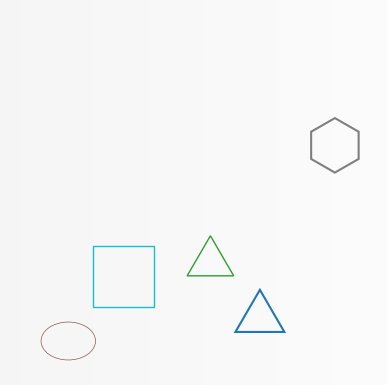[{"shape": "triangle", "thickness": 1.5, "radius": 0.36, "center": [0.671, 0.174]}, {"shape": "triangle", "thickness": 1, "radius": 0.35, "center": [0.543, 0.318]}, {"shape": "oval", "thickness": 0.5, "radius": 0.35, "center": [0.176, 0.114]}, {"shape": "hexagon", "thickness": 1.5, "radius": 0.35, "center": [0.864, 0.623]}, {"shape": "square", "thickness": 1, "radius": 0.39, "center": [0.319, 0.282]}]